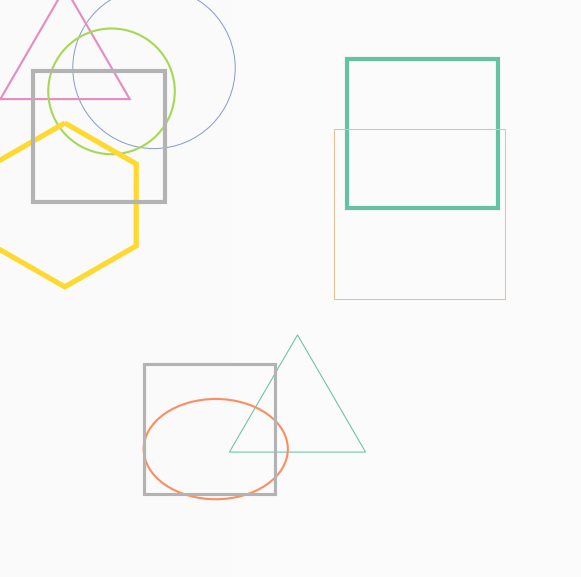[{"shape": "square", "thickness": 2, "radius": 0.65, "center": [0.727, 0.768]}, {"shape": "triangle", "thickness": 0.5, "radius": 0.68, "center": [0.512, 0.284]}, {"shape": "oval", "thickness": 1, "radius": 0.62, "center": [0.371, 0.221]}, {"shape": "circle", "thickness": 0.5, "radius": 0.7, "center": [0.265, 0.882]}, {"shape": "triangle", "thickness": 1, "radius": 0.64, "center": [0.112, 0.892]}, {"shape": "circle", "thickness": 1, "radius": 0.54, "center": [0.192, 0.841]}, {"shape": "hexagon", "thickness": 2.5, "radius": 0.71, "center": [0.111, 0.644]}, {"shape": "square", "thickness": 0.5, "radius": 0.74, "center": [0.722, 0.629]}, {"shape": "square", "thickness": 2, "radius": 0.57, "center": [0.17, 0.763]}, {"shape": "square", "thickness": 1.5, "radius": 0.57, "center": [0.36, 0.257]}]